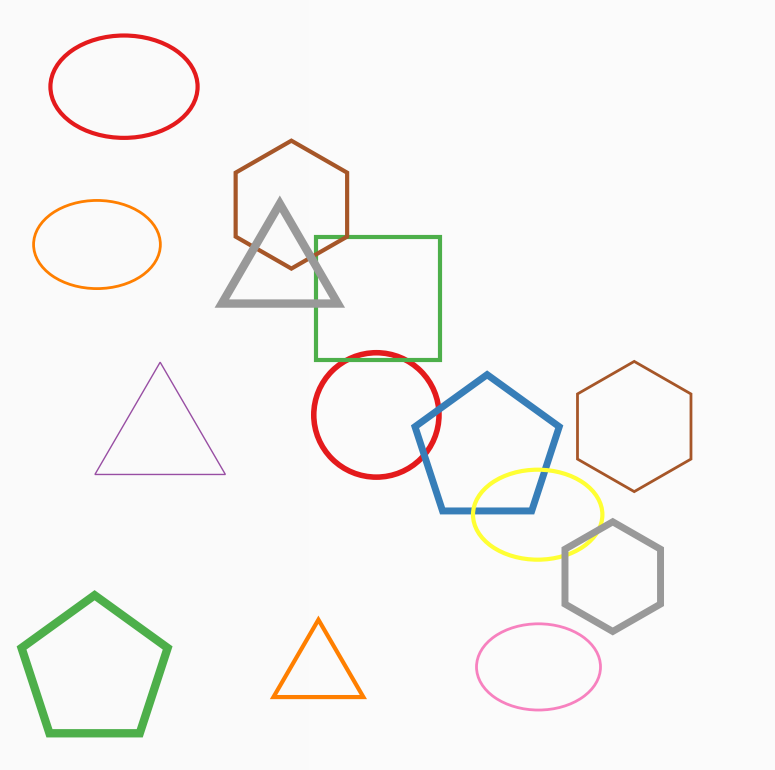[{"shape": "circle", "thickness": 2, "radius": 0.4, "center": [0.486, 0.461]}, {"shape": "oval", "thickness": 1.5, "radius": 0.47, "center": [0.16, 0.887]}, {"shape": "pentagon", "thickness": 2.5, "radius": 0.49, "center": [0.629, 0.416]}, {"shape": "square", "thickness": 1.5, "radius": 0.4, "center": [0.487, 0.613]}, {"shape": "pentagon", "thickness": 3, "radius": 0.5, "center": [0.122, 0.128]}, {"shape": "triangle", "thickness": 0.5, "radius": 0.49, "center": [0.207, 0.432]}, {"shape": "triangle", "thickness": 1.5, "radius": 0.33, "center": [0.411, 0.128]}, {"shape": "oval", "thickness": 1, "radius": 0.41, "center": [0.125, 0.682]}, {"shape": "oval", "thickness": 1.5, "radius": 0.42, "center": [0.694, 0.332]}, {"shape": "hexagon", "thickness": 1, "radius": 0.42, "center": [0.818, 0.446]}, {"shape": "hexagon", "thickness": 1.5, "radius": 0.42, "center": [0.376, 0.734]}, {"shape": "oval", "thickness": 1, "radius": 0.4, "center": [0.695, 0.134]}, {"shape": "hexagon", "thickness": 2.5, "radius": 0.36, "center": [0.791, 0.251]}, {"shape": "triangle", "thickness": 3, "radius": 0.43, "center": [0.361, 0.649]}]